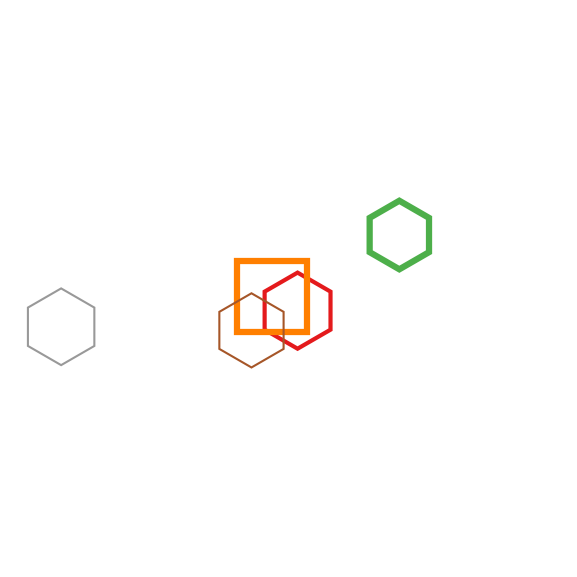[{"shape": "hexagon", "thickness": 2, "radius": 0.33, "center": [0.515, 0.461]}, {"shape": "hexagon", "thickness": 3, "radius": 0.3, "center": [0.691, 0.592]}, {"shape": "square", "thickness": 3, "radius": 0.3, "center": [0.471, 0.486]}, {"shape": "hexagon", "thickness": 1, "radius": 0.32, "center": [0.435, 0.427]}, {"shape": "hexagon", "thickness": 1, "radius": 0.33, "center": [0.106, 0.433]}]